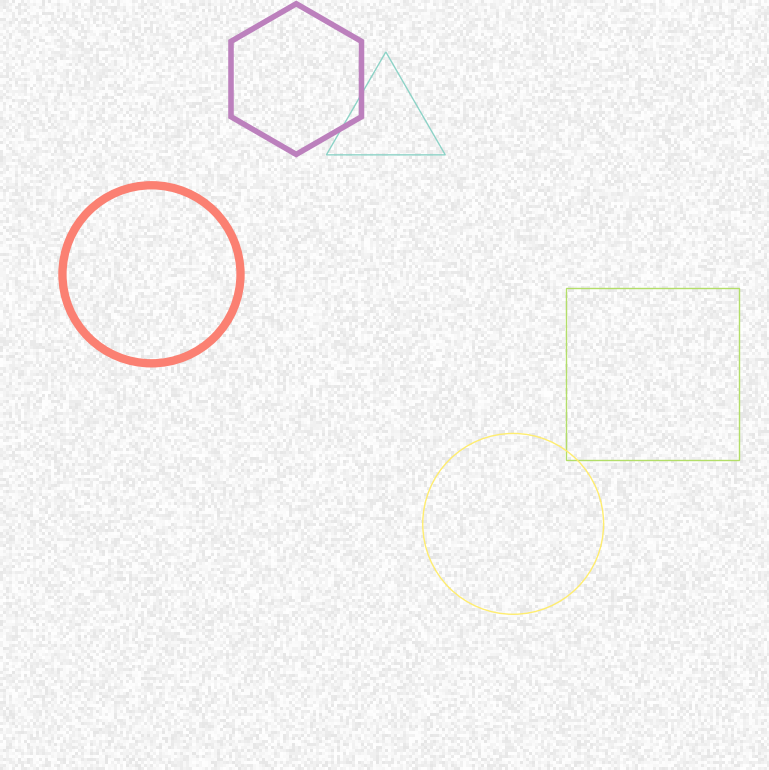[{"shape": "triangle", "thickness": 0.5, "radius": 0.45, "center": [0.501, 0.843]}, {"shape": "circle", "thickness": 3, "radius": 0.58, "center": [0.197, 0.644]}, {"shape": "square", "thickness": 0.5, "radius": 0.56, "center": [0.847, 0.514]}, {"shape": "hexagon", "thickness": 2, "radius": 0.49, "center": [0.385, 0.897]}, {"shape": "circle", "thickness": 0.5, "radius": 0.59, "center": [0.666, 0.32]}]